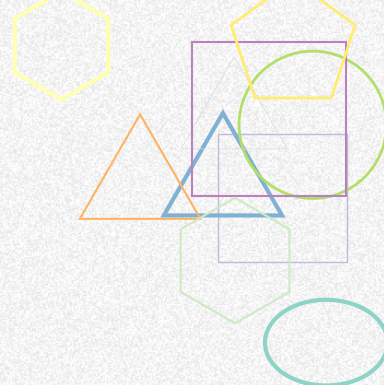[{"shape": "oval", "thickness": 3, "radius": 0.8, "center": [0.847, 0.11]}, {"shape": "hexagon", "thickness": 3, "radius": 0.7, "center": [0.16, 0.882]}, {"shape": "square", "thickness": 1, "radius": 0.83, "center": [0.734, 0.486]}, {"shape": "triangle", "thickness": 3, "radius": 0.89, "center": [0.579, 0.529]}, {"shape": "triangle", "thickness": 1.5, "radius": 0.9, "center": [0.364, 0.522]}, {"shape": "circle", "thickness": 2, "radius": 0.96, "center": [0.812, 0.676]}, {"shape": "triangle", "thickness": 0.5, "radius": 0.8, "center": [0.608, 0.693]}, {"shape": "square", "thickness": 1.5, "radius": 1.0, "center": [0.698, 0.691]}, {"shape": "hexagon", "thickness": 1.5, "radius": 0.82, "center": [0.611, 0.323]}, {"shape": "pentagon", "thickness": 2, "radius": 0.85, "center": [0.761, 0.883]}]